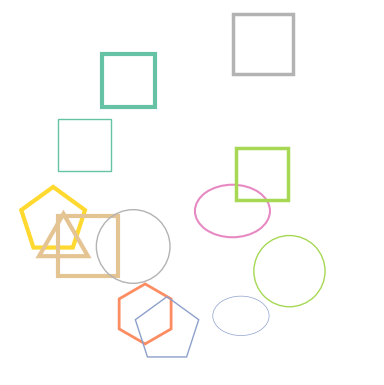[{"shape": "square", "thickness": 1, "radius": 0.34, "center": [0.22, 0.623]}, {"shape": "square", "thickness": 3, "radius": 0.34, "center": [0.335, 0.791]}, {"shape": "hexagon", "thickness": 2, "radius": 0.39, "center": [0.377, 0.185]}, {"shape": "pentagon", "thickness": 1, "radius": 0.43, "center": [0.434, 0.143]}, {"shape": "oval", "thickness": 0.5, "radius": 0.37, "center": [0.626, 0.18]}, {"shape": "oval", "thickness": 1.5, "radius": 0.49, "center": [0.604, 0.452]}, {"shape": "circle", "thickness": 1, "radius": 0.46, "center": [0.752, 0.296]}, {"shape": "square", "thickness": 2.5, "radius": 0.34, "center": [0.681, 0.549]}, {"shape": "pentagon", "thickness": 3, "radius": 0.44, "center": [0.138, 0.427]}, {"shape": "square", "thickness": 3, "radius": 0.39, "center": [0.229, 0.362]}, {"shape": "triangle", "thickness": 3, "radius": 0.37, "center": [0.165, 0.371]}, {"shape": "circle", "thickness": 1, "radius": 0.48, "center": [0.346, 0.36]}, {"shape": "square", "thickness": 2.5, "radius": 0.39, "center": [0.682, 0.887]}]